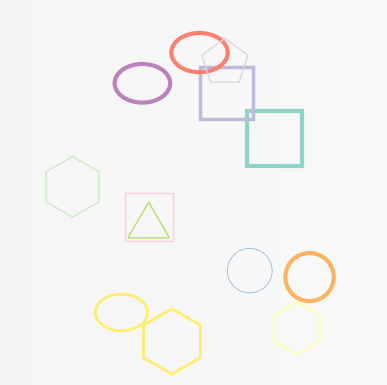[{"shape": "square", "thickness": 3, "radius": 0.36, "center": [0.709, 0.641]}, {"shape": "hexagon", "thickness": 1.5, "radius": 0.34, "center": [0.766, 0.148]}, {"shape": "square", "thickness": 2.5, "radius": 0.34, "center": [0.585, 0.758]}, {"shape": "oval", "thickness": 3, "radius": 0.36, "center": [0.515, 0.863]}, {"shape": "circle", "thickness": 0.5, "radius": 0.29, "center": [0.645, 0.297]}, {"shape": "circle", "thickness": 3, "radius": 0.31, "center": [0.799, 0.28]}, {"shape": "triangle", "thickness": 1, "radius": 0.31, "center": [0.384, 0.413]}, {"shape": "square", "thickness": 1, "radius": 0.31, "center": [0.384, 0.437]}, {"shape": "pentagon", "thickness": 1, "radius": 0.31, "center": [0.58, 0.837]}, {"shape": "oval", "thickness": 3, "radius": 0.36, "center": [0.367, 0.784]}, {"shape": "hexagon", "thickness": 1, "radius": 0.39, "center": [0.187, 0.515]}, {"shape": "hexagon", "thickness": 2, "radius": 0.42, "center": [0.444, 0.113]}, {"shape": "oval", "thickness": 2, "radius": 0.34, "center": [0.313, 0.188]}]